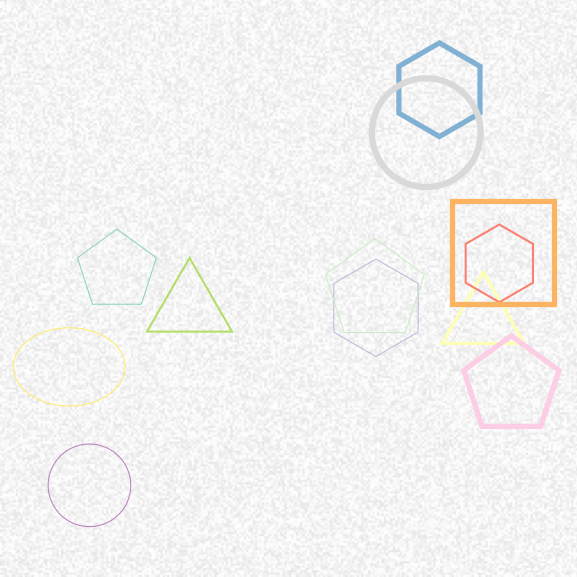[{"shape": "pentagon", "thickness": 0.5, "radius": 0.36, "center": [0.202, 0.53]}, {"shape": "triangle", "thickness": 1.5, "radius": 0.41, "center": [0.837, 0.446]}, {"shape": "hexagon", "thickness": 0.5, "radius": 0.42, "center": [0.651, 0.466]}, {"shape": "hexagon", "thickness": 1, "radius": 0.34, "center": [0.865, 0.543]}, {"shape": "hexagon", "thickness": 2.5, "radius": 0.41, "center": [0.761, 0.844]}, {"shape": "square", "thickness": 2.5, "radius": 0.44, "center": [0.871, 0.562]}, {"shape": "triangle", "thickness": 1, "radius": 0.43, "center": [0.328, 0.467]}, {"shape": "pentagon", "thickness": 2.5, "radius": 0.43, "center": [0.885, 0.331]}, {"shape": "circle", "thickness": 3, "radius": 0.47, "center": [0.738, 0.769]}, {"shape": "circle", "thickness": 0.5, "radius": 0.36, "center": [0.155, 0.159]}, {"shape": "pentagon", "thickness": 0.5, "radius": 0.45, "center": [0.649, 0.496]}, {"shape": "oval", "thickness": 0.5, "radius": 0.48, "center": [0.12, 0.364]}]